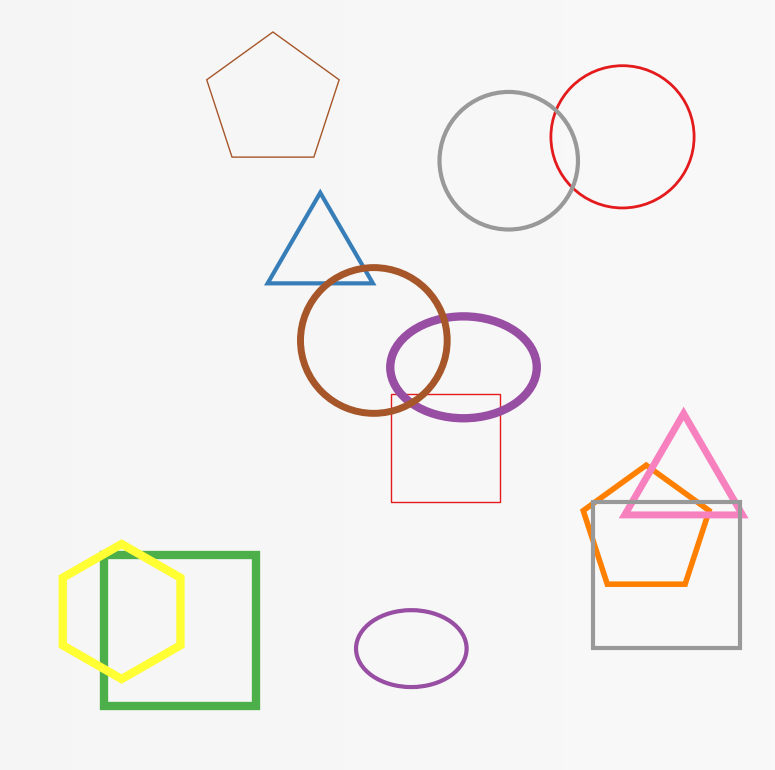[{"shape": "square", "thickness": 0.5, "radius": 0.35, "center": [0.575, 0.418]}, {"shape": "circle", "thickness": 1, "radius": 0.46, "center": [0.803, 0.822]}, {"shape": "triangle", "thickness": 1.5, "radius": 0.39, "center": [0.413, 0.671]}, {"shape": "square", "thickness": 3, "radius": 0.49, "center": [0.233, 0.182]}, {"shape": "oval", "thickness": 1.5, "radius": 0.36, "center": [0.531, 0.158]}, {"shape": "oval", "thickness": 3, "radius": 0.47, "center": [0.598, 0.523]}, {"shape": "pentagon", "thickness": 2, "radius": 0.43, "center": [0.834, 0.31]}, {"shape": "hexagon", "thickness": 3, "radius": 0.44, "center": [0.157, 0.206]}, {"shape": "circle", "thickness": 2.5, "radius": 0.47, "center": [0.482, 0.558]}, {"shape": "pentagon", "thickness": 0.5, "radius": 0.45, "center": [0.352, 0.869]}, {"shape": "triangle", "thickness": 2.5, "radius": 0.44, "center": [0.882, 0.375]}, {"shape": "circle", "thickness": 1.5, "radius": 0.45, "center": [0.656, 0.791]}, {"shape": "square", "thickness": 1.5, "radius": 0.48, "center": [0.86, 0.253]}]